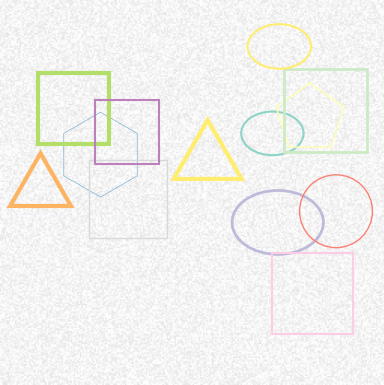[{"shape": "oval", "thickness": 1.5, "radius": 0.4, "center": [0.707, 0.654]}, {"shape": "pentagon", "thickness": 1, "radius": 0.46, "center": [0.805, 0.693]}, {"shape": "oval", "thickness": 2, "radius": 0.59, "center": [0.721, 0.422]}, {"shape": "circle", "thickness": 1, "radius": 0.47, "center": [0.873, 0.451]}, {"shape": "hexagon", "thickness": 0.5, "radius": 0.55, "center": [0.261, 0.598]}, {"shape": "triangle", "thickness": 3, "radius": 0.46, "center": [0.105, 0.511]}, {"shape": "square", "thickness": 3, "radius": 0.46, "center": [0.192, 0.719]}, {"shape": "square", "thickness": 1.5, "radius": 0.53, "center": [0.812, 0.237]}, {"shape": "square", "thickness": 1, "radius": 0.5, "center": [0.333, 0.483]}, {"shape": "square", "thickness": 1.5, "radius": 0.41, "center": [0.329, 0.657]}, {"shape": "square", "thickness": 2, "radius": 0.54, "center": [0.845, 0.713]}, {"shape": "oval", "thickness": 1.5, "radius": 0.41, "center": [0.725, 0.879]}, {"shape": "triangle", "thickness": 3, "radius": 0.51, "center": [0.539, 0.586]}]